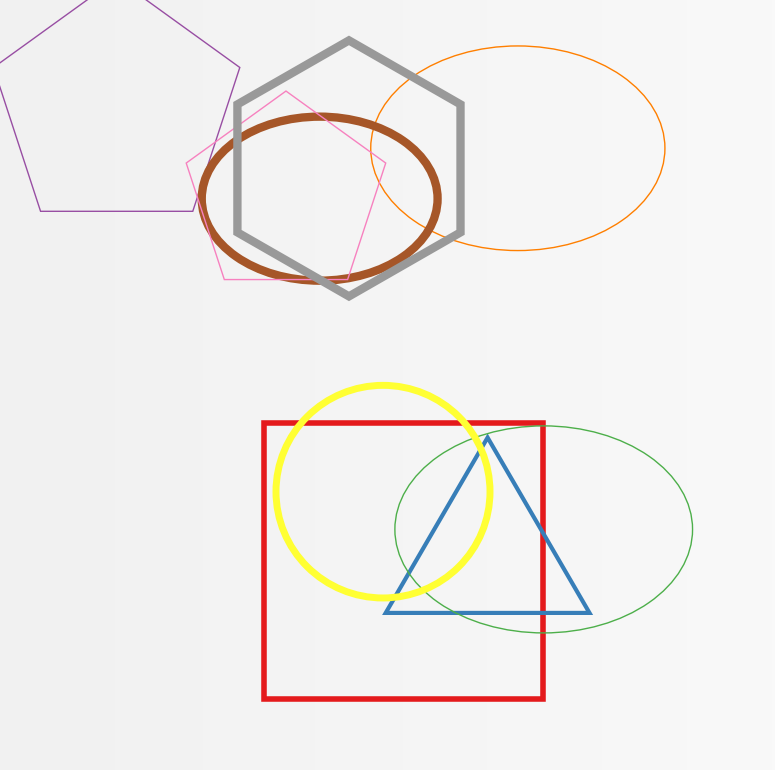[{"shape": "square", "thickness": 2, "radius": 0.9, "center": [0.521, 0.271]}, {"shape": "triangle", "thickness": 1.5, "radius": 0.76, "center": [0.629, 0.28]}, {"shape": "oval", "thickness": 0.5, "radius": 0.96, "center": [0.702, 0.312]}, {"shape": "pentagon", "thickness": 0.5, "radius": 0.84, "center": [0.151, 0.861]}, {"shape": "oval", "thickness": 0.5, "radius": 0.95, "center": [0.668, 0.807]}, {"shape": "circle", "thickness": 2.5, "radius": 0.69, "center": [0.494, 0.361]}, {"shape": "oval", "thickness": 3, "radius": 0.76, "center": [0.412, 0.742]}, {"shape": "pentagon", "thickness": 0.5, "radius": 0.68, "center": [0.369, 0.746]}, {"shape": "hexagon", "thickness": 3, "radius": 0.83, "center": [0.45, 0.781]}]